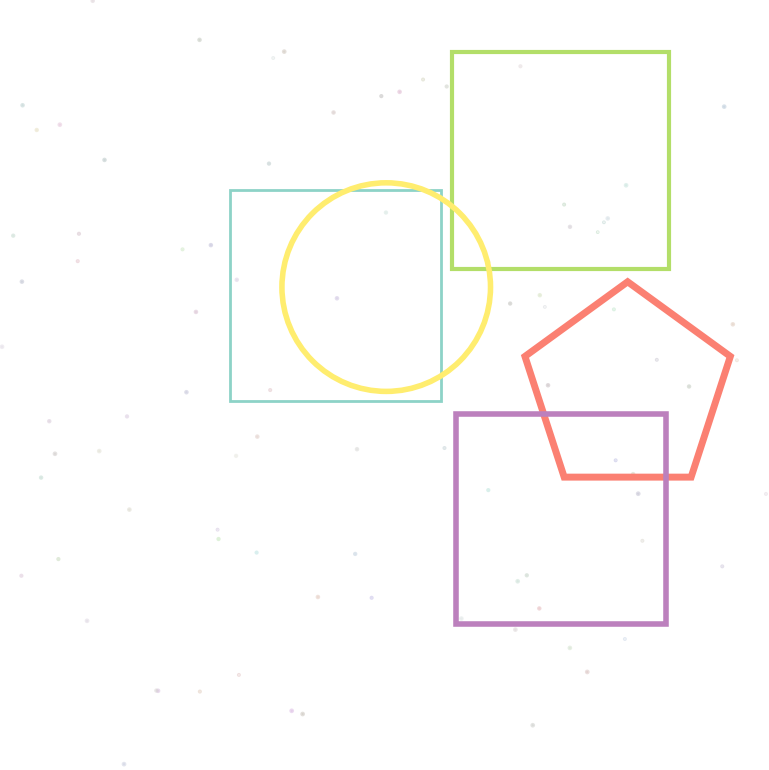[{"shape": "square", "thickness": 1, "radius": 0.69, "center": [0.436, 0.616]}, {"shape": "pentagon", "thickness": 2.5, "radius": 0.7, "center": [0.815, 0.494]}, {"shape": "square", "thickness": 1.5, "radius": 0.71, "center": [0.728, 0.792]}, {"shape": "square", "thickness": 2, "radius": 0.68, "center": [0.729, 0.326]}, {"shape": "circle", "thickness": 2, "radius": 0.68, "center": [0.502, 0.627]}]